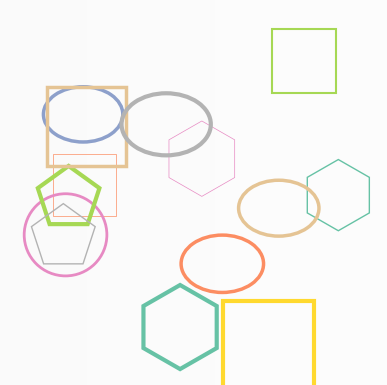[{"shape": "hexagon", "thickness": 1, "radius": 0.46, "center": [0.873, 0.493]}, {"shape": "hexagon", "thickness": 3, "radius": 0.55, "center": [0.465, 0.151]}, {"shape": "oval", "thickness": 2.5, "radius": 0.53, "center": [0.574, 0.315]}, {"shape": "square", "thickness": 0.5, "radius": 0.4, "center": [0.218, 0.52]}, {"shape": "oval", "thickness": 2.5, "radius": 0.51, "center": [0.214, 0.703]}, {"shape": "circle", "thickness": 2, "radius": 0.53, "center": [0.169, 0.39]}, {"shape": "hexagon", "thickness": 0.5, "radius": 0.49, "center": [0.521, 0.588]}, {"shape": "square", "thickness": 1.5, "radius": 0.42, "center": [0.784, 0.841]}, {"shape": "pentagon", "thickness": 3, "radius": 0.42, "center": [0.177, 0.485]}, {"shape": "square", "thickness": 3, "radius": 0.59, "center": [0.693, 0.101]}, {"shape": "oval", "thickness": 2.5, "radius": 0.52, "center": [0.719, 0.459]}, {"shape": "square", "thickness": 2.5, "radius": 0.51, "center": [0.223, 0.672]}, {"shape": "pentagon", "thickness": 1, "radius": 0.43, "center": [0.163, 0.385]}, {"shape": "oval", "thickness": 3, "radius": 0.58, "center": [0.429, 0.677]}]